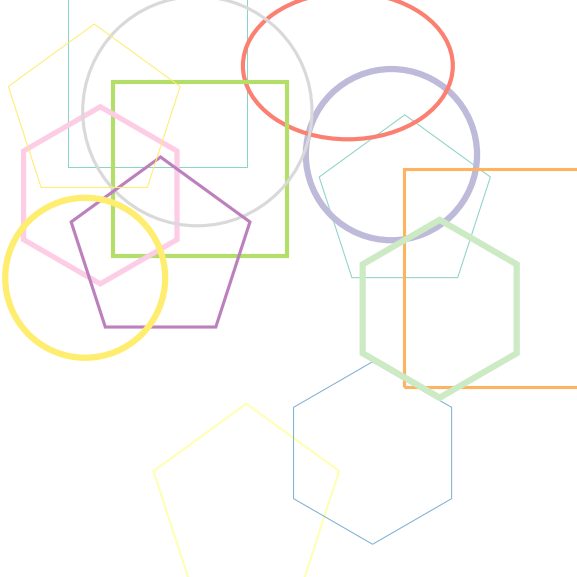[{"shape": "square", "thickness": 0.5, "radius": 0.77, "center": [0.272, 0.865]}, {"shape": "pentagon", "thickness": 0.5, "radius": 0.78, "center": [0.701, 0.644]}, {"shape": "pentagon", "thickness": 1, "radius": 0.84, "center": [0.427, 0.131]}, {"shape": "circle", "thickness": 3, "radius": 0.74, "center": [0.678, 0.731]}, {"shape": "oval", "thickness": 2, "radius": 0.91, "center": [0.602, 0.885]}, {"shape": "hexagon", "thickness": 0.5, "radius": 0.79, "center": [0.645, 0.215]}, {"shape": "square", "thickness": 1.5, "radius": 0.94, "center": [0.888, 0.519]}, {"shape": "square", "thickness": 2, "radius": 0.75, "center": [0.346, 0.707]}, {"shape": "hexagon", "thickness": 2.5, "radius": 0.77, "center": [0.174, 0.661]}, {"shape": "circle", "thickness": 1.5, "radius": 0.99, "center": [0.342, 0.807]}, {"shape": "pentagon", "thickness": 1.5, "radius": 0.81, "center": [0.278, 0.565]}, {"shape": "hexagon", "thickness": 3, "radius": 0.77, "center": [0.761, 0.464]}, {"shape": "pentagon", "thickness": 0.5, "radius": 0.78, "center": [0.163, 0.801]}, {"shape": "circle", "thickness": 3, "radius": 0.69, "center": [0.148, 0.518]}]